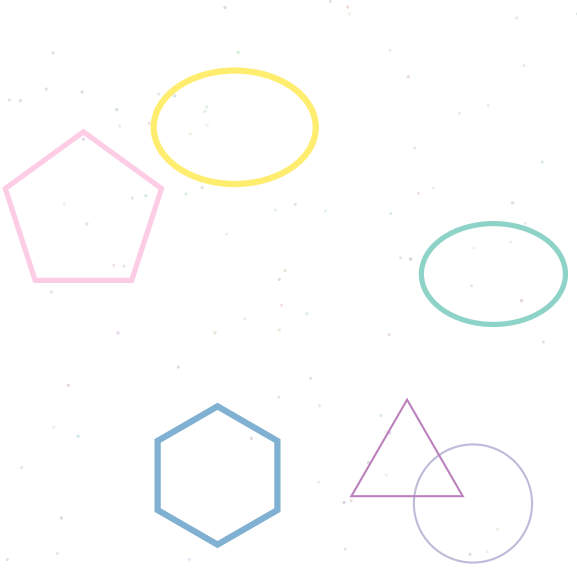[{"shape": "oval", "thickness": 2.5, "radius": 0.62, "center": [0.854, 0.525]}, {"shape": "circle", "thickness": 1, "radius": 0.51, "center": [0.819, 0.127]}, {"shape": "hexagon", "thickness": 3, "radius": 0.6, "center": [0.377, 0.176]}, {"shape": "pentagon", "thickness": 2.5, "radius": 0.71, "center": [0.144, 0.629]}, {"shape": "triangle", "thickness": 1, "radius": 0.56, "center": [0.705, 0.196]}, {"shape": "oval", "thickness": 3, "radius": 0.7, "center": [0.406, 0.779]}]